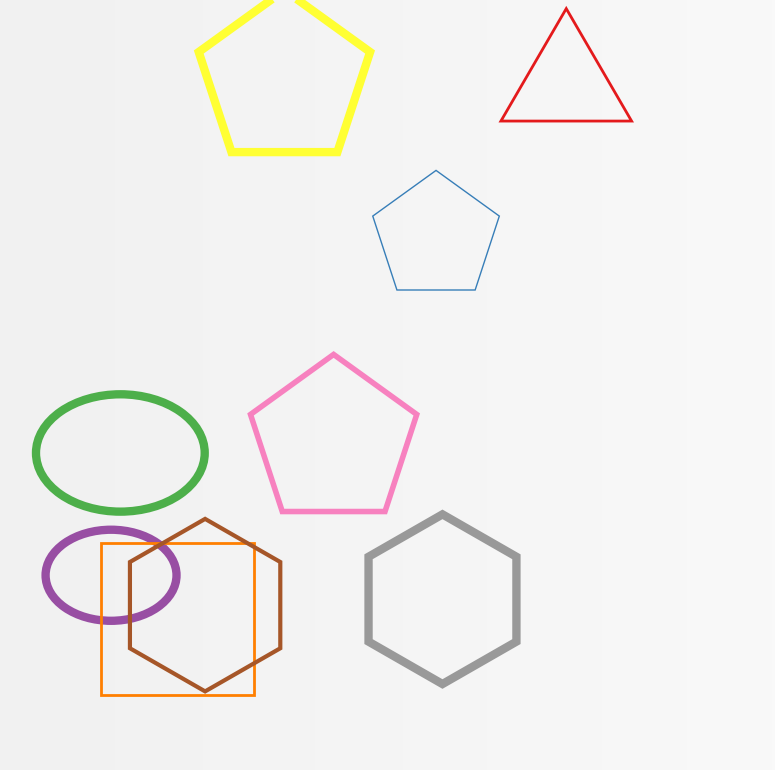[{"shape": "triangle", "thickness": 1, "radius": 0.49, "center": [0.731, 0.891]}, {"shape": "pentagon", "thickness": 0.5, "radius": 0.43, "center": [0.563, 0.693]}, {"shape": "oval", "thickness": 3, "radius": 0.54, "center": [0.155, 0.412]}, {"shape": "oval", "thickness": 3, "radius": 0.42, "center": [0.143, 0.253]}, {"shape": "square", "thickness": 1, "radius": 0.49, "center": [0.229, 0.196]}, {"shape": "pentagon", "thickness": 3, "radius": 0.58, "center": [0.367, 0.897]}, {"shape": "hexagon", "thickness": 1.5, "radius": 0.56, "center": [0.265, 0.214]}, {"shape": "pentagon", "thickness": 2, "radius": 0.56, "center": [0.43, 0.427]}, {"shape": "hexagon", "thickness": 3, "radius": 0.55, "center": [0.571, 0.222]}]